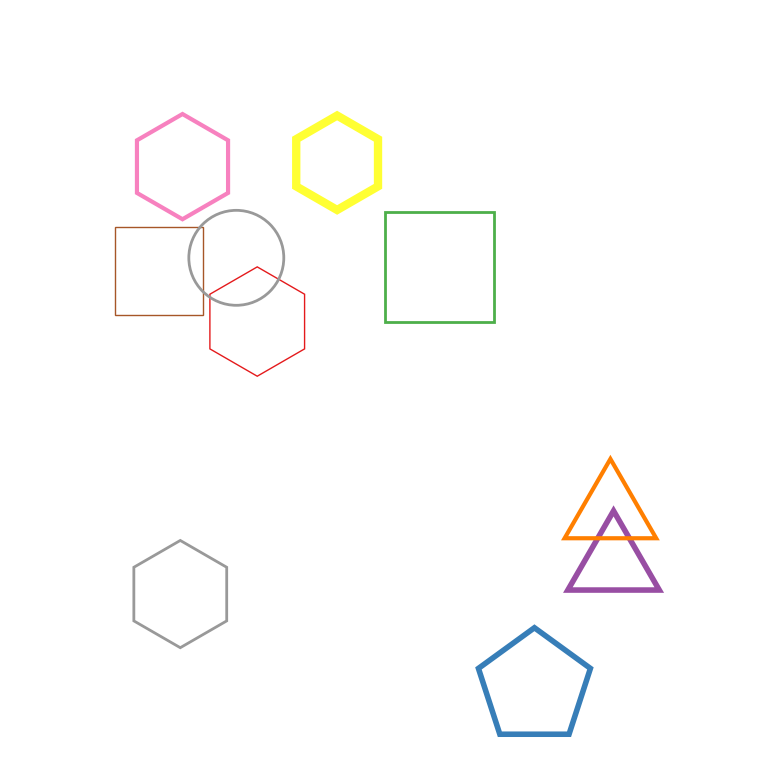[{"shape": "hexagon", "thickness": 0.5, "radius": 0.35, "center": [0.334, 0.582]}, {"shape": "pentagon", "thickness": 2, "radius": 0.38, "center": [0.694, 0.108]}, {"shape": "square", "thickness": 1, "radius": 0.36, "center": [0.571, 0.653]}, {"shape": "triangle", "thickness": 2, "radius": 0.34, "center": [0.797, 0.268]}, {"shape": "triangle", "thickness": 1.5, "radius": 0.34, "center": [0.793, 0.335]}, {"shape": "hexagon", "thickness": 3, "radius": 0.31, "center": [0.438, 0.789]}, {"shape": "square", "thickness": 0.5, "radius": 0.29, "center": [0.207, 0.649]}, {"shape": "hexagon", "thickness": 1.5, "radius": 0.34, "center": [0.237, 0.784]}, {"shape": "circle", "thickness": 1, "radius": 0.31, "center": [0.307, 0.665]}, {"shape": "hexagon", "thickness": 1, "radius": 0.35, "center": [0.234, 0.228]}]